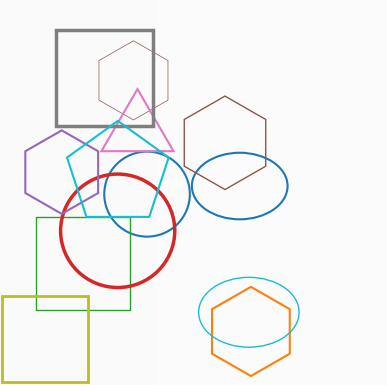[{"shape": "oval", "thickness": 1.5, "radius": 0.62, "center": [0.619, 0.517]}, {"shape": "circle", "thickness": 1.5, "radius": 0.55, "center": [0.379, 0.496]}, {"shape": "hexagon", "thickness": 1.5, "radius": 0.58, "center": [0.647, 0.139]}, {"shape": "square", "thickness": 1, "radius": 0.61, "center": [0.215, 0.316]}, {"shape": "circle", "thickness": 2.5, "radius": 0.74, "center": [0.304, 0.401]}, {"shape": "hexagon", "thickness": 1.5, "radius": 0.54, "center": [0.159, 0.553]}, {"shape": "hexagon", "thickness": 0.5, "radius": 0.51, "center": [0.344, 0.791]}, {"shape": "hexagon", "thickness": 1, "radius": 0.61, "center": [0.581, 0.629]}, {"shape": "triangle", "thickness": 1.5, "radius": 0.54, "center": [0.355, 0.661]}, {"shape": "square", "thickness": 2.5, "radius": 0.63, "center": [0.27, 0.797]}, {"shape": "square", "thickness": 2, "radius": 0.55, "center": [0.117, 0.119]}, {"shape": "oval", "thickness": 1, "radius": 0.65, "center": [0.642, 0.189]}, {"shape": "pentagon", "thickness": 1.5, "radius": 0.69, "center": [0.304, 0.548]}]